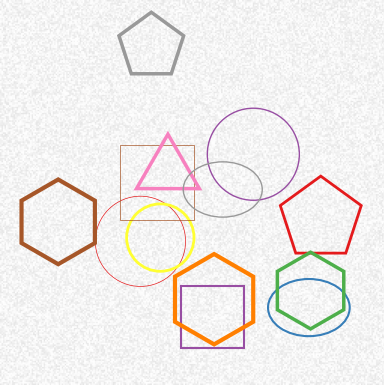[{"shape": "pentagon", "thickness": 2, "radius": 0.55, "center": [0.833, 0.432]}, {"shape": "circle", "thickness": 0.5, "radius": 0.59, "center": [0.365, 0.373]}, {"shape": "oval", "thickness": 1.5, "radius": 0.53, "center": [0.802, 0.201]}, {"shape": "hexagon", "thickness": 2.5, "radius": 0.5, "center": [0.807, 0.245]}, {"shape": "square", "thickness": 1.5, "radius": 0.41, "center": [0.552, 0.177]}, {"shape": "circle", "thickness": 1, "radius": 0.6, "center": [0.658, 0.599]}, {"shape": "hexagon", "thickness": 3, "radius": 0.59, "center": [0.556, 0.223]}, {"shape": "circle", "thickness": 2, "radius": 0.44, "center": [0.416, 0.383]}, {"shape": "hexagon", "thickness": 3, "radius": 0.55, "center": [0.151, 0.424]}, {"shape": "square", "thickness": 0.5, "radius": 0.49, "center": [0.408, 0.525]}, {"shape": "triangle", "thickness": 2.5, "radius": 0.47, "center": [0.436, 0.557]}, {"shape": "pentagon", "thickness": 2.5, "radius": 0.44, "center": [0.393, 0.88]}, {"shape": "oval", "thickness": 1, "radius": 0.51, "center": [0.579, 0.508]}]